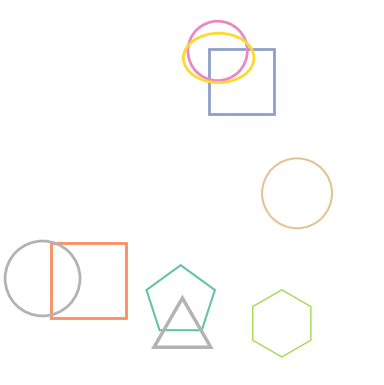[{"shape": "pentagon", "thickness": 1.5, "radius": 0.47, "center": [0.469, 0.218]}, {"shape": "square", "thickness": 2, "radius": 0.49, "center": [0.231, 0.273]}, {"shape": "square", "thickness": 2, "radius": 0.42, "center": [0.627, 0.788]}, {"shape": "circle", "thickness": 2, "radius": 0.39, "center": [0.565, 0.868]}, {"shape": "hexagon", "thickness": 1, "radius": 0.44, "center": [0.732, 0.16]}, {"shape": "oval", "thickness": 2, "radius": 0.46, "center": [0.568, 0.85]}, {"shape": "circle", "thickness": 1.5, "radius": 0.45, "center": [0.772, 0.498]}, {"shape": "triangle", "thickness": 2.5, "radius": 0.43, "center": [0.474, 0.141]}, {"shape": "circle", "thickness": 2, "radius": 0.49, "center": [0.111, 0.277]}]